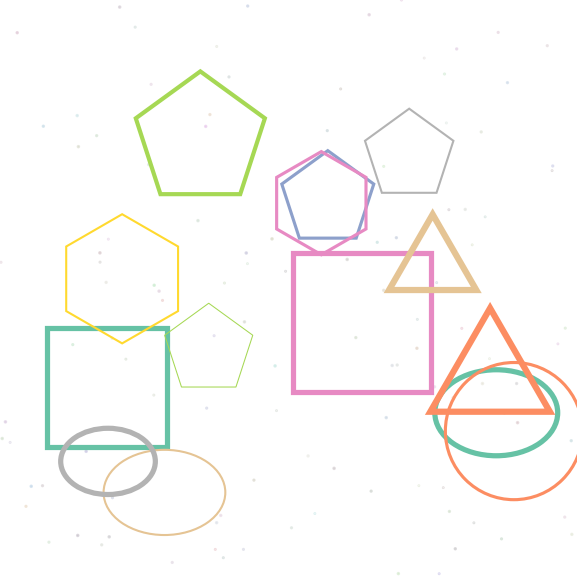[{"shape": "square", "thickness": 2.5, "radius": 0.52, "center": [0.185, 0.328]}, {"shape": "oval", "thickness": 2.5, "radius": 0.53, "center": [0.859, 0.284]}, {"shape": "triangle", "thickness": 3, "radius": 0.6, "center": [0.849, 0.346]}, {"shape": "circle", "thickness": 1.5, "radius": 0.59, "center": [0.89, 0.253]}, {"shape": "pentagon", "thickness": 1.5, "radius": 0.42, "center": [0.568, 0.655]}, {"shape": "hexagon", "thickness": 1.5, "radius": 0.45, "center": [0.556, 0.647]}, {"shape": "square", "thickness": 2.5, "radius": 0.6, "center": [0.626, 0.441]}, {"shape": "pentagon", "thickness": 0.5, "radius": 0.4, "center": [0.361, 0.394]}, {"shape": "pentagon", "thickness": 2, "radius": 0.59, "center": [0.347, 0.758]}, {"shape": "hexagon", "thickness": 1, "radius": 0.56, "center": [0.211, 0.516]}, {"shape": "oval", "thickness": 1, "radius": 0.53, "center": [0.285, 0.146]}, {"shape": "triangle", "thickness": 3, "radius": 0.44, "center": [0.749, 0.541]}, {"shape": "oval", "thickness": 2.5, "radius": 0.41, "center": [0.187, 0.2]}, {"shape": "pentagon", "thickness": 1, "radius": 0.4, "center": [0.709, 0.73]}]